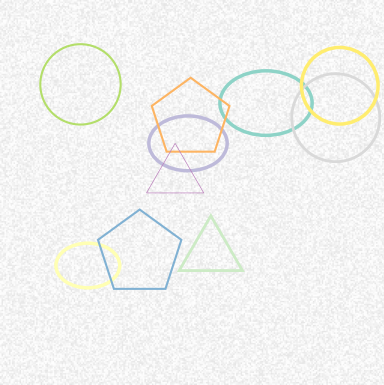[{"shape": "oval", "thickness": 2.5, "radius": 0.6, "center": [0.691, 0.732]}, {"shape": "oval", "thickness": 2.5, "radius": 0.41, "center": [0.228, 0.31]}, {"shape": "oval", "thickness": 2.5, "radius": 0.51, "center": [0.488, 0.628]}, {"shape": "pentagon", "thickness": 1.5, "radius": 0.57, "center": [0.363, 0.342]}, {"shape": "pentagon", "thickness": 1.5, "radius": 0.53, "center": [0.495, 0.692]}, {"shape": "circle", "thickness": 1.5, "radius": 0.52, "center": [0.209, 0.781]}, {"shape": "circle", "thickness": 2, "radius": 0.57, "center": [0.872, 0.694]}, {"shape": "triangle", "thickness": 0.5, "radius": 0.43, "center": [0.455, 0.542]}, {"shape": "triangle", "thickness": 2, "radius": 0.47, "center": [0.548, 0.345]}, {"shape": "circle", "thickness": 2.5, "radius": 0.5, "center": [0.882, 0.777]}]